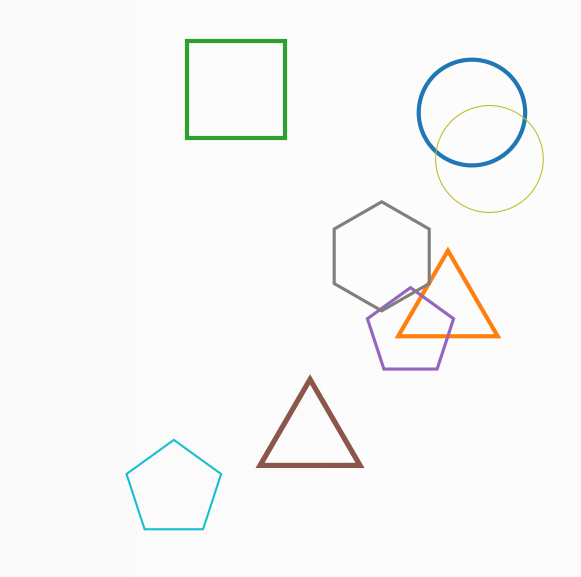[{"shape": "circle", "thickness": 2, "radius": 0.46, "center": [0.812, 0.804]}, {"shape": "triangle", "thickness": 2, "radius": 0.49, "center": [0.771, 0.466]}, {"shape": "square", "thickness": 2, "radius": 0.42, "center": [0.406, 0.844]}, {"shape": "pentagon", "thickness": 1.5, "radius": 0.39, "center": [0.706, 0.423]}, {"shape": "triangle", "thickness": 2.5, "radius": 0.5, "center": [0.533, 0.243]}, {"shape": "hexagon", "thickness": 1.5, "radius": 0.47, "center": [0.657, 0.555]}, {"shape": "circle", "thickness": 0.5, "radius": 0.46, "center": [0.842, 0.724]}, {"shape": "pentagon", "thickness": 1, "radius": 0.43, "center": [0.299, 0.152]}]